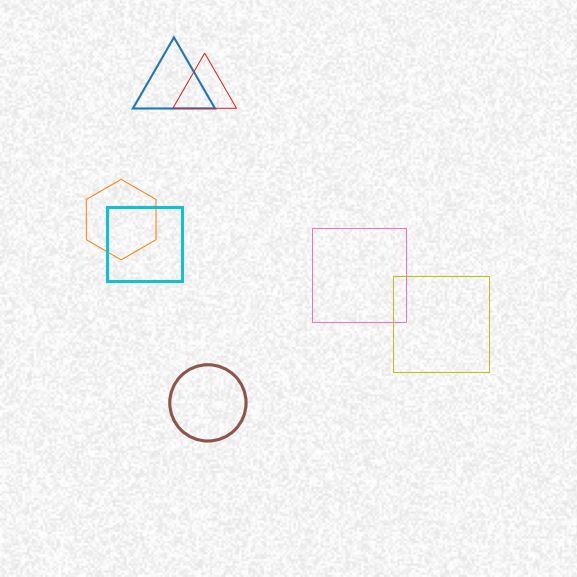[{"shape": "triangle", "thickness": 1, "radius": 0.41, "center": [0.301, 0.852]}, {"shape": "hexagon", "thickness": 0.5, "radius": 0.35, "center": [0.21, 0.619]}, {"shape": "triangle", "thickness": 0.5, "radius": 0.32, "center": [0.354, 0.843]}, {"shape": "circle", "thickness": 1.5, "radius": 0.33, "center": [0.36, 0.302]}, {"shape": "square", "thickness": 0.5, "radius": 0.41, "center": [0.622, 0.523]}, {"shape": "square", "thickness": 0.5, "radius": 0.42, "center": [0.764, 0.438]}, {"shape": "square", "thickness": 1.5, "radius": 0.32, "center": [0.25, 0.577]}]